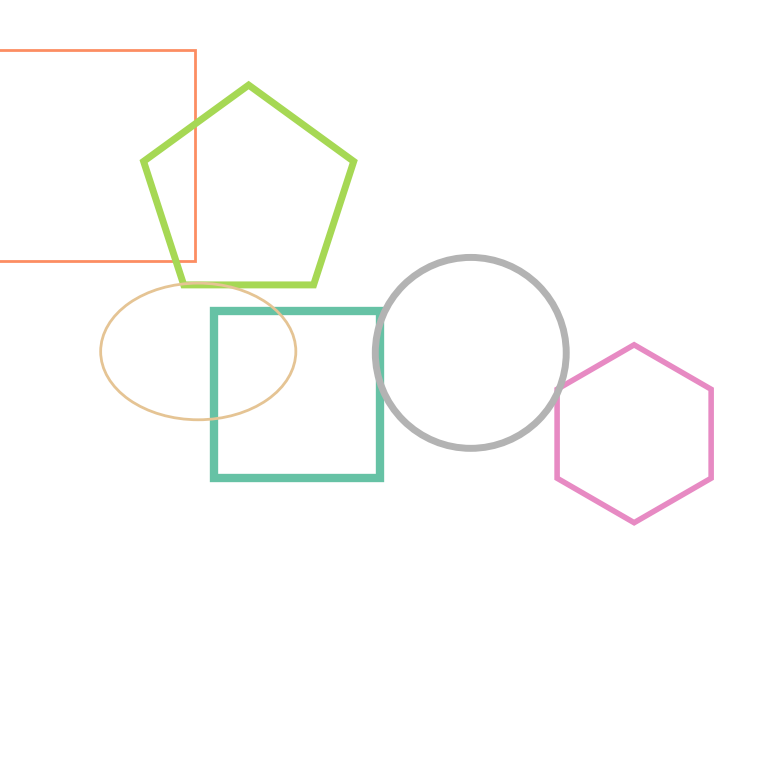[{"shape": "square", "thickness": 3, "radius": 0.54, "center": [0.385, 0.488]}, {"shape": "square", "thickness": 1, "radius": 0.68, "center": [0.117, 0.798]}, {"shape": "hexagon", "thickness": 2, "radius": 0.58, "center": [0.824, 0.437]}, {"shape": "pentagon", "thickness": 2.5, "radius": 0.72, "center": [0.323, 0.746]}, {"shape": "oval", "thickness": 1, "radius": 0.63, "center": [0.257, 0.544]}, {"shape": "circle", "thickness": 2.5, "radius": 0.62, "center": [0.611, 0.542]}]